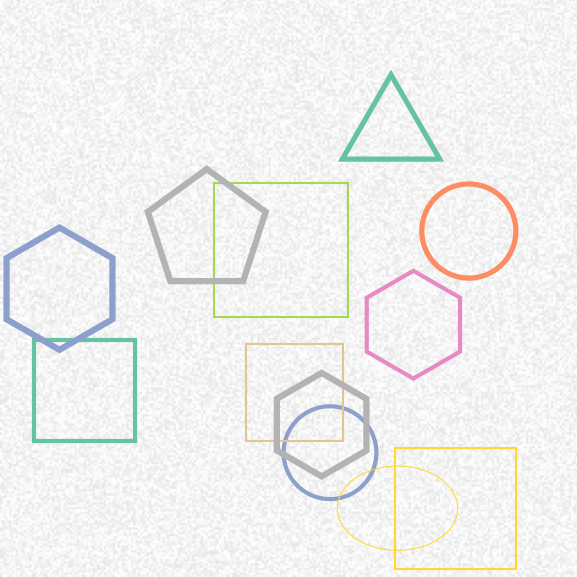[{"shape": "triangle", "thickness": 2.5, "radius": 0.49, "center": [0.677, 0.772]}, {"shape": "square", "thickness": 2, "radius": 0.44, "center": [0.146, 0.323]}, {"shape": "circle", "thickness": 2.5, "radius": 0.41, "center": [0.812, 0.599]}, {"shape": "hexagon", "thickness": 3, "radius": 0.53, "center": [0.103, 0.499]}, {"shape": "circle", "thickness": 2, "radius": 0.4, "center": [0.571, 0.215]}, {"shape": "hexagon", "thickness": 2, "radius": 0.47, "center": [0.716, 0.437]}, {"shape": "square", "thickness": 1, "radius": 0.58, "center": [0.487, 0.566]}, {"shape": "oval", "thickness": 0.5, "radius": 0.52, "center": [0.688, 0.119]}, {"shape": "square", "thickness": 1, "radius": 0.52, "center": [0.789, 0.118]}, {"shape": "square", "thickness": 1, "radius": 0.42, "center": [0.51, 0.32]}, {"shape": "hexagon", "thickness": 3, "radius": 0.45, "center": [0.557, 0.264]}, {"shape": "pentagon", "thickness": 3, "radius": 0.54, "center": [0.358, 0.599]}]